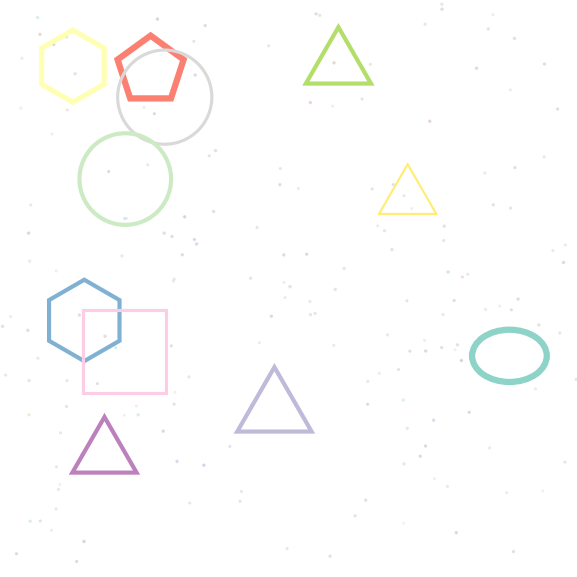[{"shape": "oval", "thickness": 3, "radius": 0.32, "center": [0.882, 0.383]}, {"shape": "hexagon", "thickness": 2.5, "radius": 0.31, "center": [0.126, 0.885]}, {"shape": "triangle", "thickness": 2, "radius": 0.37, "center": [0.475, 0.289]}, {"shape": "pentagon", "thickness": 3, "radius": 0.3, "center": [0.261, 0.877]}, {"shape": "hexagon", "thickness": 2, "radius": 0.35, "center": [0.146, 0.444]}, {"shape": "triangle", "thickness": 2, "radius": 0.33, "center": [0.586, 0.887]}, {"shape": "square", "thickness": 1.5, "radius": 0.36, "center": [0.216, 0.39]}, {"shape": "circle", "thickness": 1.5, "radius": 0.41, "center": [0.285, 0.831]}, {"shape": "triangle", "thickness": 2, "radius": 0.32, "center": [0.181, 0.213]}, {"shape": "circle", "thickness": 2, "radius": 0.4, "center": [0.217, 0.689]}, {"shape": "triangle", "thickness": 1, "radius": 0.29, "center": [0.706, 0.657]}]